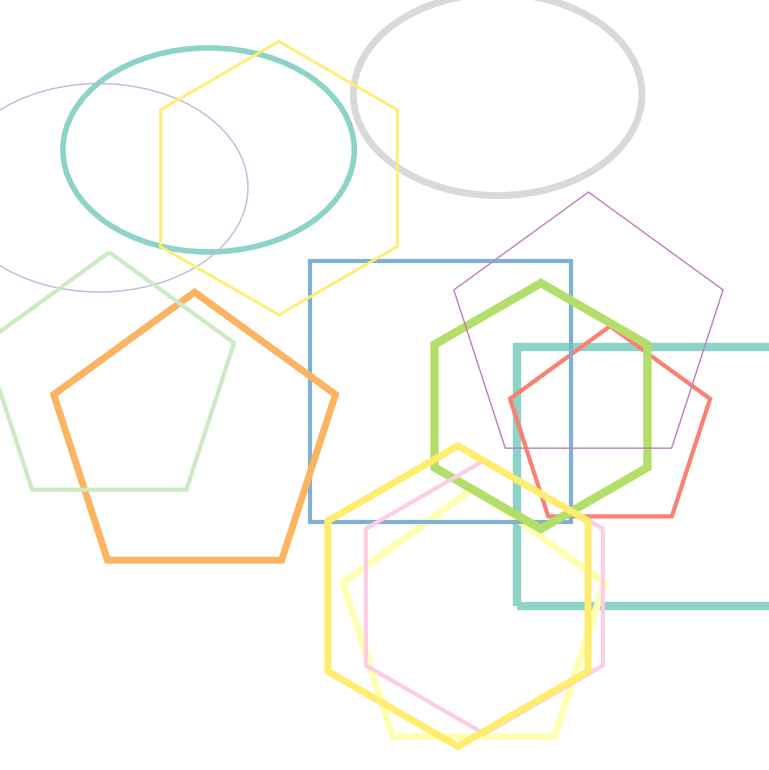[{"shape": "oval", "thickness": 2, "radius": 0.95, "center": [0.271, 0.805]}, {"shape": "square", "thickness": 3, "radius": 0.84, "center": [0.839, 0.381]}, {"shape": "pentagon", "thickness": 2.5, "radius": 0.89, "center": [0.615, 0.188]}, {"shape": "oval", "thickness": 0.5, "radius": 0.97, "center": [0.129, 0.756]}, {"shape": "pentagon", "thickness": 1.5, "radius": 0.68, "center": [0.792, 0.44]}, {"shape": "square", "thickness": 1.5, "radius": 0.85, "center": [0.572, 0.492]}, {"shape": "pentagon", "thickness": 2.5, "radius": 0.96, "center": [0.253, 0.428]}, {"shape": "hexagon", "thickness": 3, "radius": 0.8, "center": [0.703, 0.473]}, {"shape": "hexagon", "thickness": 1.5, "radius": 0.89, "center": [0.629, 0.225]}, {"shape": "oval", "thickness": 2.5, "radius": 0.94, "center": [0.646, 0.877]}, {"shape": "pentagon", "thickness": 0.5, "radius": 0.92, "center": [0.764, 0.567]}, {"shape": "pentagon", "thickness": 1.5, "radius": 0.85, "center": [0.142, 0.502]}, {"shape": "hexagon", "thickness": 2.5, "radius": 0.98, "center": [0.595, 0.226]}, {"shape": "hexagon", "thickness": 1, "radius": 0.89, "center": [0.362, 0.769]}]